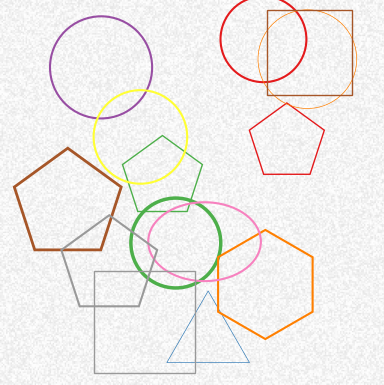[{"shape": "pentagon", "thickness": 1, "radius": 0.51, "center": [0.745, 0.63]}, {"shape": "circle", "thickness": 1.5, "radius": 0.56, "center": [0.684, 0.898]}, {"shape": "triangle", "thickness": 0.5, "radius": 0.62, "center": [0.541, 0.12]}, {"shape": "circle", "thickness": 2.5, "radius": 0.58, "center": [0.457, 0.369]}, {"shape": "pentagon", "thickness": 1, "radius": 0.55, "center": [0.422, 0.539]}, {"shape": "circle", "thickness": 1.5, "radius": 0.66, "center": [0.263, 0.825]}, {"shape": "hexagon", "thickness": 1.5, "radius": 0.71, "center": [0.689, 0.261]}, {"shape": "circle", "thickness": 0.5, "radius": 0.64, "center": [0.798, 0.846]}, {"shape": "circle", "thickness": 1.5, "radius": 0.61, "center": [0.365, 0.644]}, {"shape": "pentagon", "thickness": 2, "radius": 0.73, "center": [0.176, 0.469]}, {"shape": "square", "thickness": 1, "radius": 0.55, "center": [0.803, 0.864]}, {"shape": "oval", "thickness": 1.5, "radius": 0.73, "center": [0.531, 0.372]}, {"shape": "pentagon", "thickness": 1.5, "radius": 0.65, "center": [0.284, 0.31]}, {"shape": "square", "thickness": 1, "radius": 0.66, "center": [0.375, 0.164]}]